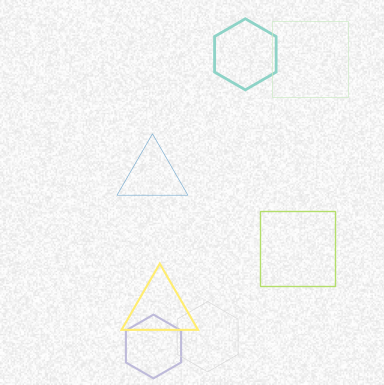[{"shape": "hexagon", "thickness": 2, "radius": 0.46, "center": [0.637, 0.859]}, {"shape": "hexagon", "thickness": 1.5, "radius": 0.41, "center": [0.399, 0.1]}, {"shape": "triangle", "thickness": 0.5, "radius": 0.53, "center": [0.396, 0.546]}, {"shape": "square", "thickness": 1, "radius": 0.49, "center": [0.772, 0.355]}, {"shape": "hexagon", "thickness": 0.5, "radius": 0.46, "center": [0.539, 0.125]}, {"shape": "square", "thickness": 0.5, "radius": 0.5, "center": [0.805, 0.846]}, {"shape": "triangle", "thickness": 1.5, "radius": 0.57, "center": [0.415, 0.201]}]